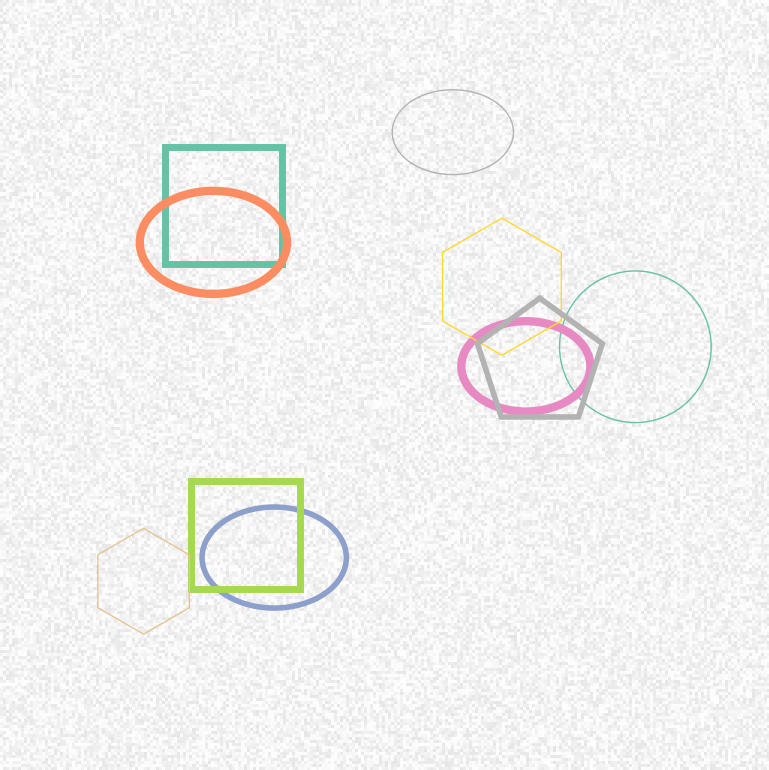[{"shape": "circle", "thickness": 0.5, "radius": 0.49, "center": [0.825, 0.55]}, {"shape": "square", "thickness": 2.5, "radius": 0.38, "center": [0.29, 0.733]}, {"shape": "oval", "thickness": 3, "radius": 0.48, "center": [0.277, 0.685]}, {"shape": "oval", "thickness": 2, "radius": 0.47, "center": [0.356, 0.276]}, {"shape": "oval", "thickness": 3, "radius": 0.42, "center": [0.683, 0.524]}, {"shape": "square", "thickness": 2.5, "radius": 0.35, "center": [0.319, 0.305]}, {"shape": "hexagon", "thickness": 0.5, "radius": 0.45, "center": [0.652, 0.628]}, {"shape": "hexagon", "thickness": 0.5, "radius": 0.34, "center": [0.186, 0.245]}, {"shape": "pentagon", "thickness": 2, "radius": 0.43, "center": [0.701, 0.527]}, {"shape": "oval", "thickness": 0.5, "radius": 0.39, "center": [0.588, 0.828]}]